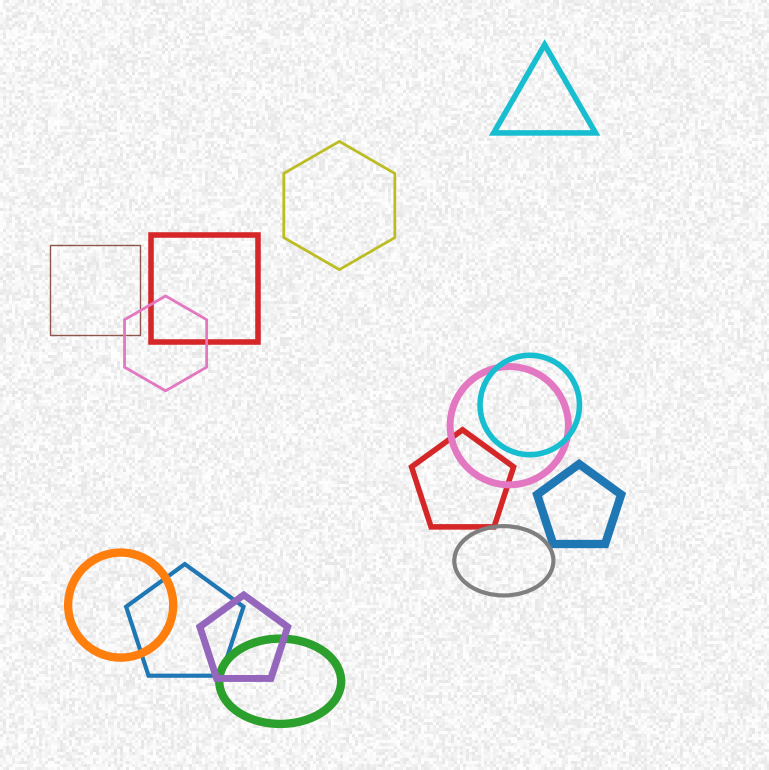[{"shape": "pentagon", "thickness": 1.5, "radius": 0.4, "center": [0.24, 0.187]}, {"shape": "pentagon", "thickness": 3, "radius": 0.29, "center": [0.752, 0.34]}, {"shape": "circle", "thickness": 3, "radius": 0.34, "center": [0.157, 0.214]}, {"shape": "oval", "thickness": 3, "radius": 0.4, "center": [0.364, 0.115]}, {"shape": "pentagon", "thickness": 2, "radius": 0.35, "center": [0.601, 0.372]}, {"shape": "square", "thickness": 2, "radius": 0.35, "center": [0.266, 0.625]}, {"shape": "pentagon", "thickness": 2.5, "radius": 0.3, "center": [0.317, 0.167]}, {"shape": "square", "thickness": 0.5, "radius": 0.29, "center": [0.123, 0.624]}, {"shape": "circle", "thickness": 2.5, "radius": 0.38, "center": [0.661, 0.447]}, {"shape": "hexagon", "thickness": 1, "radius": 0.31, "center": [0.215, 0.554]}, {"shape": "oval", "thickness": 1.5, "radius": 0.32, "center": [0.654, 0.272]}, {"shape": "hexagon", "thickness": 1, "radius": 0.42, "center": [0.441, 0.733]}, {"shape": "triangle", "thickness": 2, "radius": 0.38, "center": [0.707, 0.866]}, {"shape": "circle", "thickness": 2, "radius": 0.32, "center": [0.688, 0.474]}]